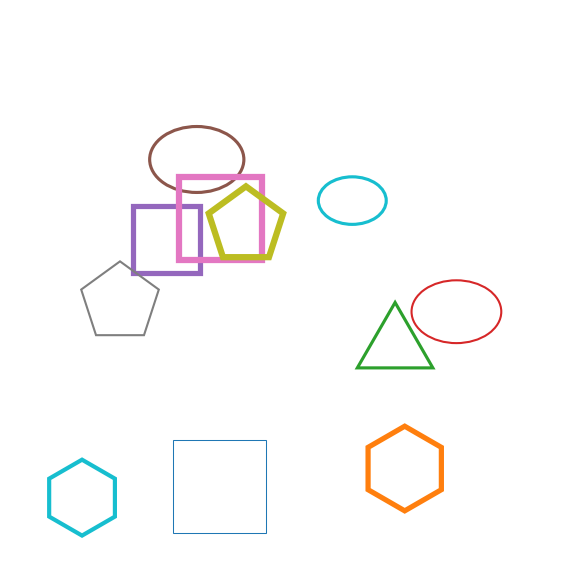[{"shape": "square", "thickness": 0.5, "radius": 0.4, "center": [0.38, 0.157]}, {"shape": "hexagon", "thickness": 2.5, "radius": 0.37, "center": [0.701, 0.188]}, {"shape": "triangle", "thickness": 1.5, "radius": 0.38, "center": [0.684, 0.4]}, {"shape": "oval", "thickness": 1, "radius": 0.39, "center": [0.79, 0.459]}, {"shape": "square", "thickness": 2.5, "radius": 0.29, "center": [0.288, 0.584]}, {"shape": "oval", "thickness": 1.5, "radius": 0.41, "center": [0.341, 0.723]}, {"shape": "square", "thickness": 3, "radius": 0.36, "center": [0.382, 0.621]}, {"shape": "pentagon", "thickness": 1, "radius": 0.35, "center": [0.208, 0.476]}, {"shape": "pentagon", "thickness": 3, "radius": 0.34, "center": [0.426, 0.609]}, {"shape": "hexagon", "thickness": 2, "radius": 0.33, "center": [0.142, 0.137]}, {"shape": "oval", "thickness": 1.5, "radius": 0.29, "center": [0.61, 0.652]}]